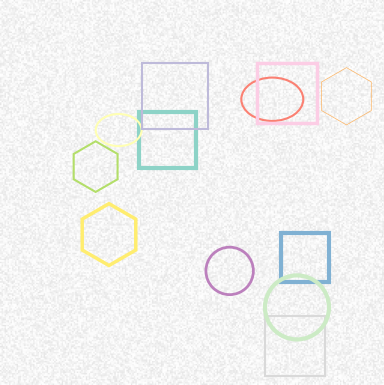[{"shape": "square", "thickness": 3, "radius": 0.37, "center": [0.436, 0.636]}, {"shape": "oval", "thickness": 1.5, "radius": 0.3, "center": [0.308, 0.662]}, {"shape": "square", "thickness": 1.5, "radius": 0.43, "center": [0.454, 0.751]}, {"shape": "oval", "thickness": 1.5, "radius": 0.4, "center": [0.707, 0.742]}, {"shape": "square", "thickness": 3, "radius": 0.31, "center": [0.792, 0.332]}, {"shape": "hexagon", "thickness": 0.5, "radius": 0.37, "center": [0.9, 0.75]}, {"shape": "hexagon", "thickness": 1.5, "radius": 0.33, "center": [0.248, 0.567]}, {"shape": "square", "thickness": 2.5, "radius": 0.39, "center": [0.745, 0.758]}, {"shape": "square", "thickness": 1.5, "radius": 0.39, "center": [0.766, 0.101]}, {"shape": "circle", "thickness": 2, "radius": 0.31, "center": [0.596, 0.296]}, {"shape": "circle", "thickness": 3, "radius": 0.42, "center": [0.771, 0.202]}, {"shape": "hexagon", "thickness": 2.5, "radius": 0.4, "center": [0.283, 0.391]}]